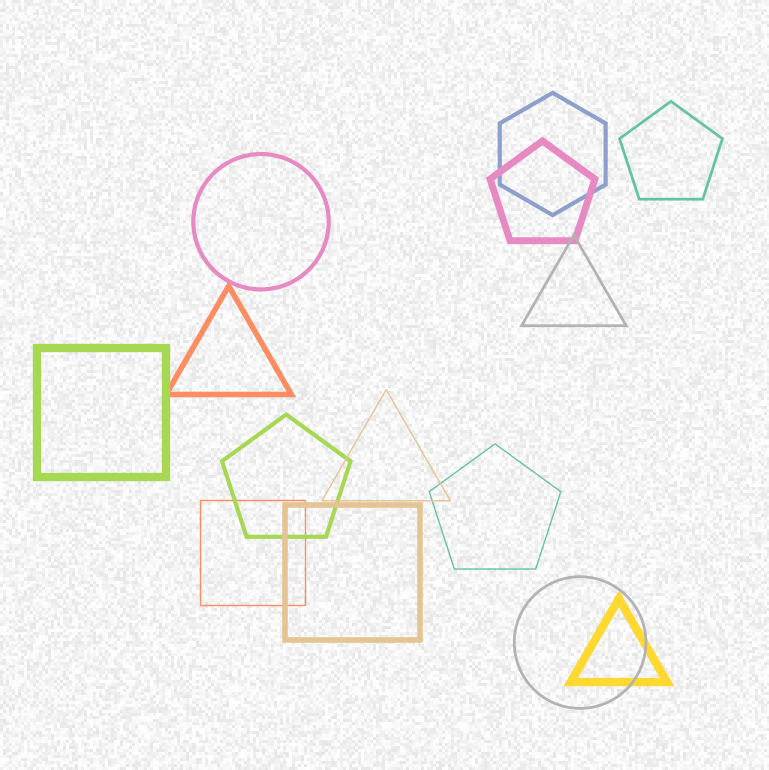[{"shape": "pentagon", "thickness": 0.5, "radius": 0.45, "center": [0.643, 0.334]}, {"shape": "pentagon", "thickness": 1, "radius": 0.35, "center": [0.871, 0.798]}, {"shape": "triangle", "thickness": 2, "radius": 0.47, "center": [0.297, 0.535]}, {"shape": "square", "thickness": 0.5, "radius": 0.34, "center": [0.328, 0.283]}, {"shape": "hexagon", "thickness": 1.5, "radius": 0.4, "center": [0.718, 0.8]}, {"shape": "circle", "thickness": 1.5, "radius": 0.44, "center": [0.339, 0.712]}, {"shape": "pentagon", "thickness": 2.5, "radius": 0.36, "center": [0.705, 0.745]}, {"shape": "pentagon", "thickness": 1.5, "radius": 0.44, "center": [0.372, 0.374]}, {"shape": "square", "thickness": 3, "radius": 0.42, "center": [0.131, 0.465]}, {"shape": "triangle", "thickness": 3, "radius": 0.36, "center": [0.804, 0.15]}, {"shape": "square", "thickness": 2, "radius": 0.44, "center": [0.457, 0.256]}, {"shape": "triangle", "thickness": 0.5, "radius": 0.48, "center": [0.502, 0.398]}, {"shape": "triangle", "thickness": 1, "radius": 0.39, "center": [0.745, 0.616]}, {"shape": "circle", "thickness": 1, "radius": 0.43, "center": [0.753, 0.166]}]